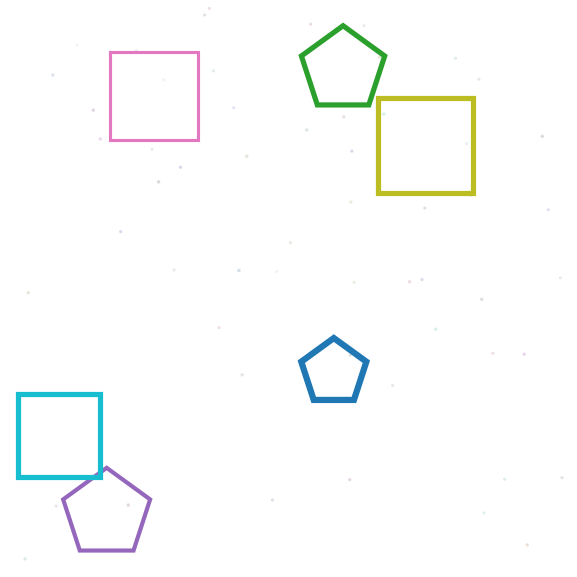[{"shape": "pentagon", "thickness": 3, "radius": 0.3, "center": [0.578, 0.355]}, {"shape": "pentagon", "thickness": 2.5, "radius": 0.38, "center": [0.594, 0.879]}, {"shape": "pentagon", "thickness": 2, "radius": 0.4, "center": [0.185, 0.11]}, {"shape": "square", "thickness": 1.5, "radius": 0.38, "center": [0.267, 0.833]}, {"shape": "square", "thickness": 2.5, "radius": 0.41, "center": [0.736, 0.747]}, {"shape": "square", "thickness": 2.5, "radius": 0.36, "center": [0.102, 0.245]}]